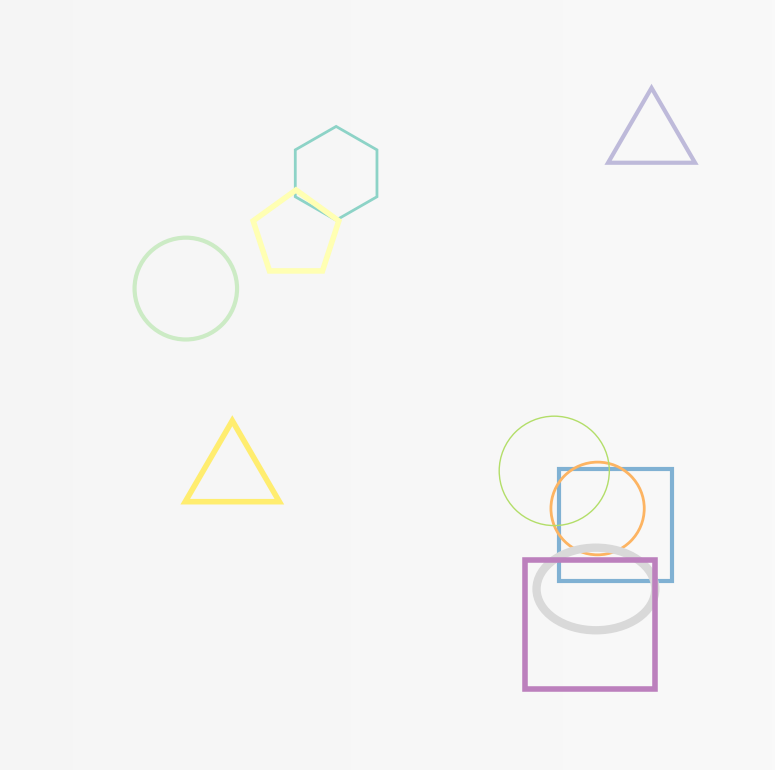[{"shape": "hexagon", "thickness": 1, "radius": 0.3, "center": [0.434, 0.775]}, {"shape": "pentagon", "thickness": 2, "radius": 0.29, "center": [0.382, 0.695]}, {"shape": "triangle", "thickness": 1.5, "radius": 0.32, "center": [0.841, 0.821]}, {"shape": "square", "thickness": 1.5, "radius": 0.36, "center": [0.794, 0.319]}, {"shape": "circle", "thickness": 1, "radius": 0.3, "center": [0.771, 0.34]}, {"shape": "circle", "thickness": 0.5, "radius": 0.36, "center": [0.715, 0.388]}, {"shape": "oval", "thickness": 3, "radius": 0.38, "center": [0.769, 0.235]}, {"shape": "square", "thickness": 2, "radius": 0.42, "center": [0.761, 0.189]}, {"shape": "circle", "thickness": 1.5, "radius": 0.33, "center": [0.24, 0.625]}, {"shape": "triangle", "thickness": 2, "radius": 0.35, "center": [0.3, 0.384]}]